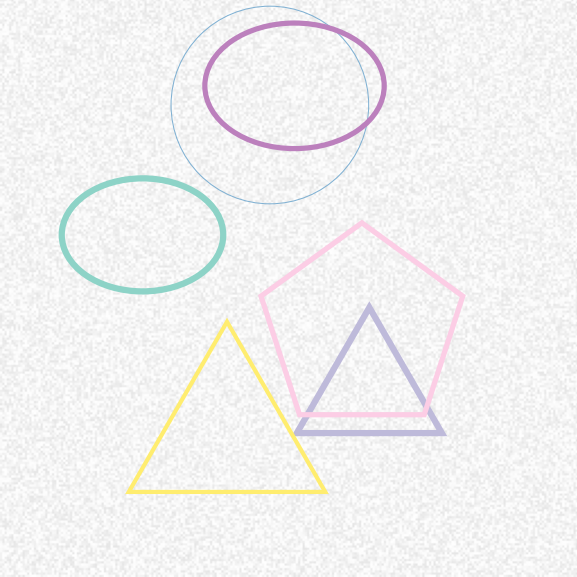[{"shape": "oval", "thickness": 3, "radius": 0.7, "center": [0.247, 0.592]}, {"shape": "triangle", "thickness": 3, "radius": 0.72, "center": [0.64, 0.322]}, {"shape": "circle", "thickness": 0.5, "radius": 0.86, "center": [0.467, 0.817]}, {"shape": "pentagon", "thickness": 2.5, "radius": 0.92, "center": [0.627, 0.43]}, {"shape": "oval", "thickness": 2.5, "radius": 0.78, "center": [0.51, 0.851]}, {"shape": "triangle", "thickness": 2, "radius": 0.98, "center": [0.393, 0.246]}]